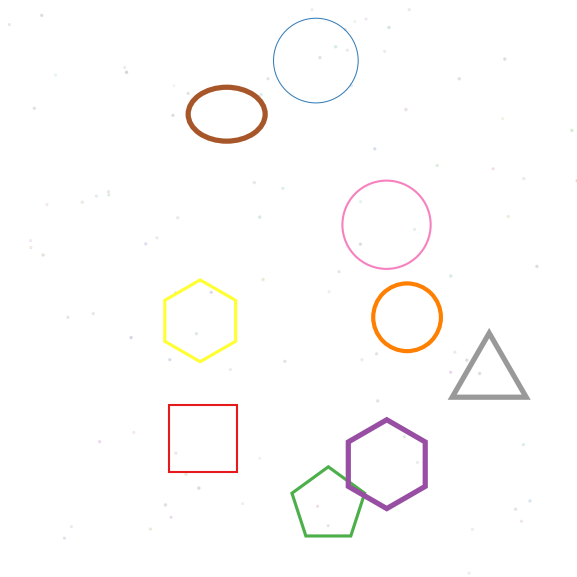[{"shape": "square", "thickness": 1, "radius": 0.29, "center": [0.351, 0.239]}, {"shape": "circle", "thickness": 0.5, "radius": 0.37, "center": [0.547, 0.894]}, {"shape": "pentagon", "thickness": 1.5, "radius": 0.33, "center": [0.569, 0.125]}, {"shape": "hexagon", "thickness": 2.5, "radius": 0.38, "center": [0.67, 0.195]}, {"shape": "circle", "thickness": 2, "radius": 0.29, "center": [0.705, 0.45]}, {"shape": "hexagon", "thickness": 1.5, "radius": 0.35, "center": [0.347, 0.444]}, {"shape": "oval", "thickness": 2.5, "radius": 0.33, "center": [0.392, 0.801]}, {"shape": "circle", "thickness": 1, "radius": 0.38, "center": [0.669, 0.61]}, {"shape": "triangle", "thickness": 2.5, "radius": 0.37, "center": [0.847, 0.348]}]